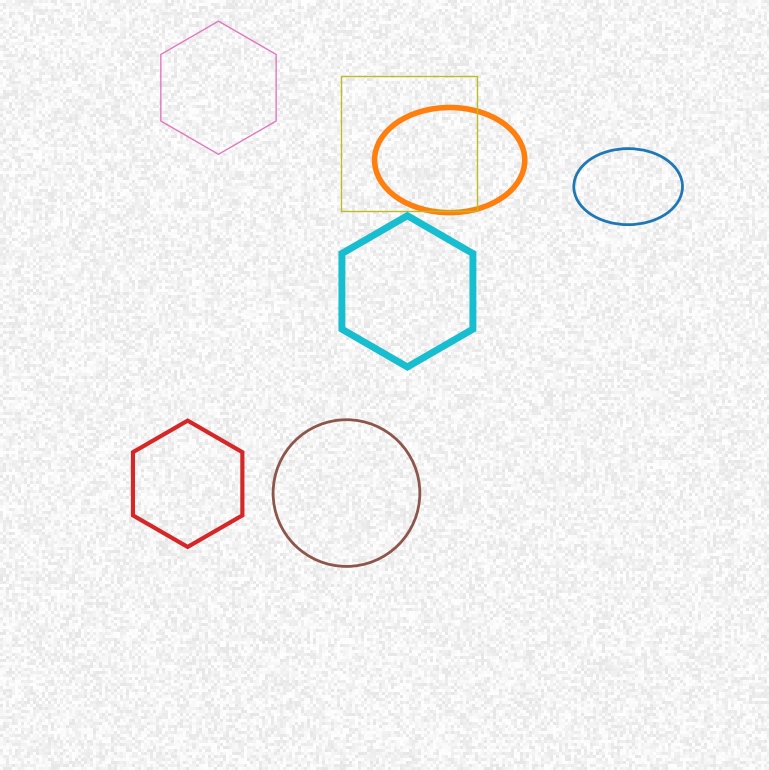[{"shape": "oval", "thickness": 1, "radius": 0.35, "center": [0.816, 0.758]}, {"shape": "oval", "thickness": 2, "radius": 0.49, "center": [0.584, 0.792]}, {"shape": "hexagon", "thickness": 1.5, "radius": 0.41, "center": [0.244, 0.372]}, {"shape": "circle", "thickness": 1, "radius": 0.48, "center": [0.45, 0.36]}, {"shape": "hexagon", "thickness": 0.5, "radius": 0.43, "center": [0.284, 0.886]}, {"shape": "square", "thickness": 0.5, "radius": 0.44, "center": [0.531, 0.814]}, {"shape": "hexagon", "thickness": 2.5, "radius": 0.49, "center": [0.529, 0.622]}]